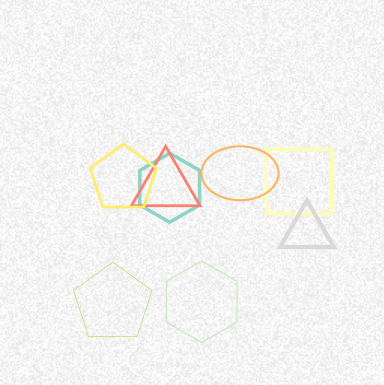[{"shape": "hexagon", "thickness": 2.5, "radius": 0.45, "center": [0.441, 0.512]}, {"shape": "square", "thickness": 2.5, "radius": 0.42, "center": [0.775, 0.531]}, {"shape": "triangle", "thickness": 2, "radius": 0.51, "center": [0.43, 0.517]}, {"shape": "oval", "thickness": 1.5, "radius": 0.5, "center": [0.623, 0.55]}, {"shape": "pentagon", "thickness": 0.5, "radius": 0.54, "center": [0.293, 0.212]}, {"shape": "triangle", "thickness": 3, "radius": 0.4, "center": [0.797, 0.399]}, {"shape": "hexagon", "thickness": 1, "radius": 0.53, "center": [0.524, 0.216]}, {"shape": "pentagon", "thickness": 2, "radius": 0.45, "center": [0.32, 0.535]}]